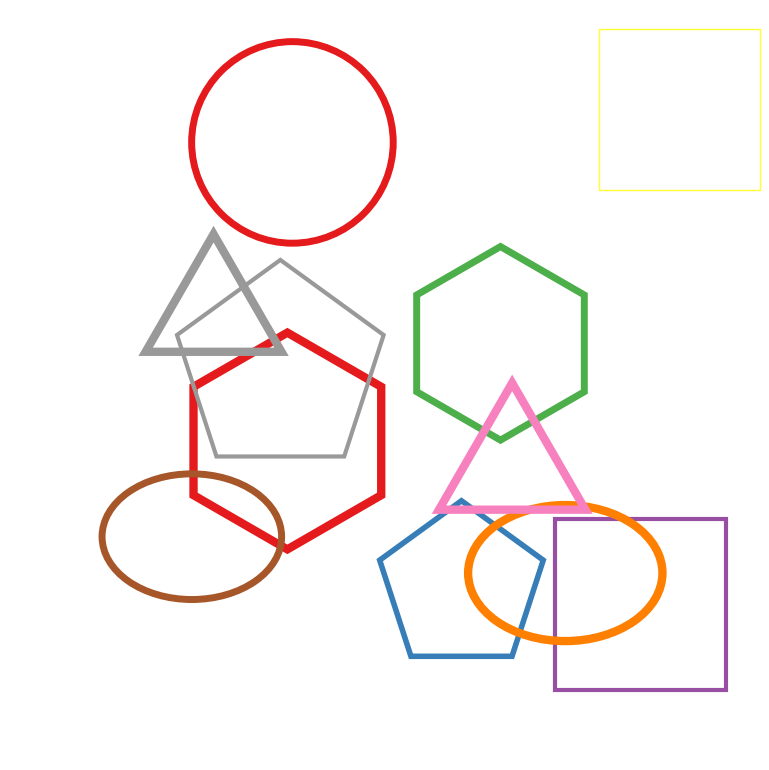[{"shape": "circle", "thickness": 2.5, "radius": 0.65, "center": [0.38, 0.815]}, {"shape": "hexagon", "thickness": 3, "radius": 0.7, "center": [0.373, 0.427]}, {"shape": "pentagon", "thickness": 2, "radius": 0.56, "center": [0.599, 0.238]}, {"shape": "hexagon", "thickness": 2.5, "radius": 0.63, "center": [0.65, 0.554]}, {"shape": "square", "thickness": 1.5, "radius": 0.55, "center": [0.832, 0.215]}, {"shape": "oval", "thickness": 3, "radius": 0.63, "center": [0.734, 0.256]}, {"shape": "square", "thickness": 0.5, "radius": 0.52, "center": [0.882, 0.858]}, {"shape": "oval", "thickness": 2.5, "radius": 0.58, "center": [0.249, 0.303]}, {"shape": "triangle", "thickness": 3, "radius": 0.55, "center": [0.665, 0.393]}, {"shape": "pentagon", "thickness": 1.5, "radius": 0.71, "center": [0.364, 0.521]}, {"shape": "triangle", "thickness": 3, "radius": 0.51, "center": [0.277, 0.594]}]